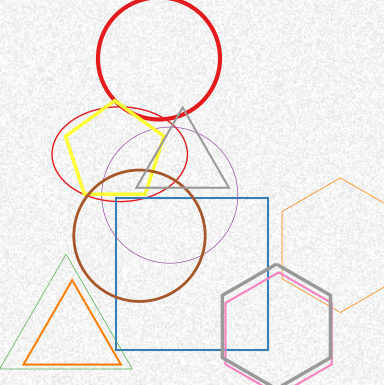[{"shape": "oval", "thickness": 1, "radius": 0.88, "center": [0.311, 0.599]}, {"shape": "circle", "thickness": 3, "radius": 0.79, "center": [0.413, 0.848]}, {"shape": "square", "thickness": 1.5, "radius": 0.99, "center": [0.499, 0.288]}, {"shape": "triangle", "thickness": 0.5, "radius": 0.99, "center": [0.171, 0.141]}, {"shape": "circle", "thickness": 0.5, "radius": 0.88, "center": [0.441, 0.493]}, {"shape": "hexagon", "thickness": 0.5, "radius": 0.87, "center": [0.884, 0.363]}, {"shape": "triangle", "thickness": 1.5, "radius": 0.73, "center": [0.187, 0.126]}, {"shape": "pentagon", "thickness": 2.5, "radius": 0.67, "center": [0.298, 0.604]}, {"shape": "circle", "thickness": 2, "radius": 0.85, "center": [0.362, 0.388]}, {"shape": "hexagon", "thickness": 1.5, "radius": 0.8, "center": [0.724, 0.133]}, {"shape": "hexagon", "thickness": 2.5, "radius": 0.81, "center": [0.718, 0.152]}, {"shape": "triangle", "thickness": 1.5, "radius": 0.69, "center": [0.474, 0.582]}]